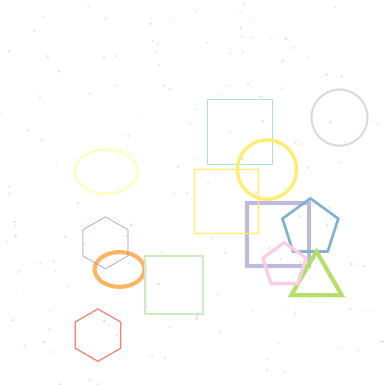[{"shape": "square", "thickness": 0.5, "radius": 0.42, "center": [0.623, 0.659]}, {"shape": "oval", "thickness": 1.5, "radius": 0.41, "center": [0.276, 0.554]}, {"shape": "square", "thickness": 3, "radius": 0.41, "center": [0.722, 0.39]}, {"shape": "hexagon", "thickness": 1, "radius": 0.34, "center": [0.254, 0.13]}, {"shape": "pentagon", "thickness": 2, "radius": 0.38, "center": [0.806, 0.408]}, {"shape": "oval", "thickness": 3, "radius": 0.32, "center": [0.31, 0.3]}, {"shape": "triangle", "thickness": 3, "radius": 0.38, "center": [0.822, 0.271]}, {"shape": "pentagon", "thickness": 2.5, "radius": 0.3, "center": [0.739, 0.311]}, {"shape": "circle", "thickness": 1.5, "radius": 0.36, "center": [0.882, 0.695]}, {"shape": "hexagon", "thickness": 0.5, "radius": 0.34, "center": [0.274, 0.369]}, {"shape": "square", "thickness": 1.5, "radius": 0.38, "center": [0.452, 0.26]}, {"shape": "square", "thickness": 1, "radius": 0.41, "center": [0.588, 0.477]}, {"shape": "circle", "thickness": 2.5, "radius": 0.38, "center": [0.694, 0.559]}]